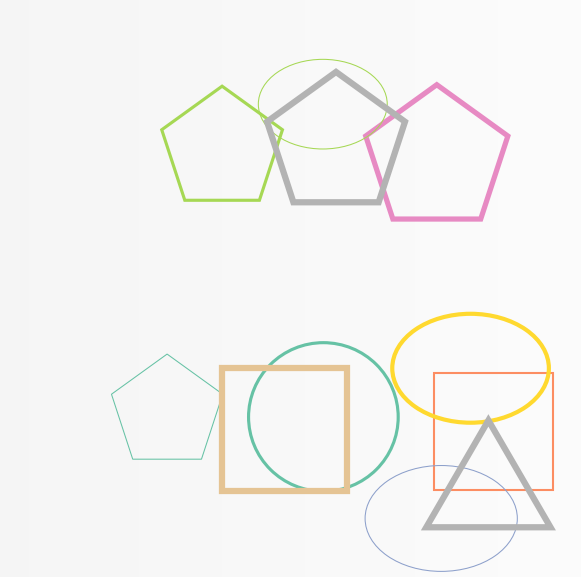[{"shape": "pentagon", "thickness": 0.5, "radius": 0.5, "center": [0.287, 0.285]}, {"shape": "circle", "thickness": 1.5, "radius": 0.64, "center": [0.556, 0.277]}, {"shape": "square", "thickness": 1, "radius": 0.51, "center": [0.849, 0.252]}, {"shape": "oval", "thickness": 0.5, "radius": 0.65, "center": [0.759, 0.101]}, {"shape": "pentagon", "thickness": 2.5, "radius": 0.64, "center": [0.751, 0.724]}, {"shape": "oval", "thickness": 0.5, "radius": 0.55, "center": [0.555, 0.819]}, {"shape": "pentagon", "thickness": 1.5, "radius": 0.55, "center": [0.382, 0.741]}, {"shape": "oval", "thickness": 2, "radius": 0.67, "center": [0.81, 0.361]}, {"shape": "square", "thickness": 3, "radius": 0.54, "center": [0.489, 0.255]}, {"shape": "triangle", "thickness": 3, "radius": 0.62, "center": [0.84, 0.148]}, {"shape": "pentagon", "thickness": 3, "radius": 0.62, "center": [0.578, 0.75]}]